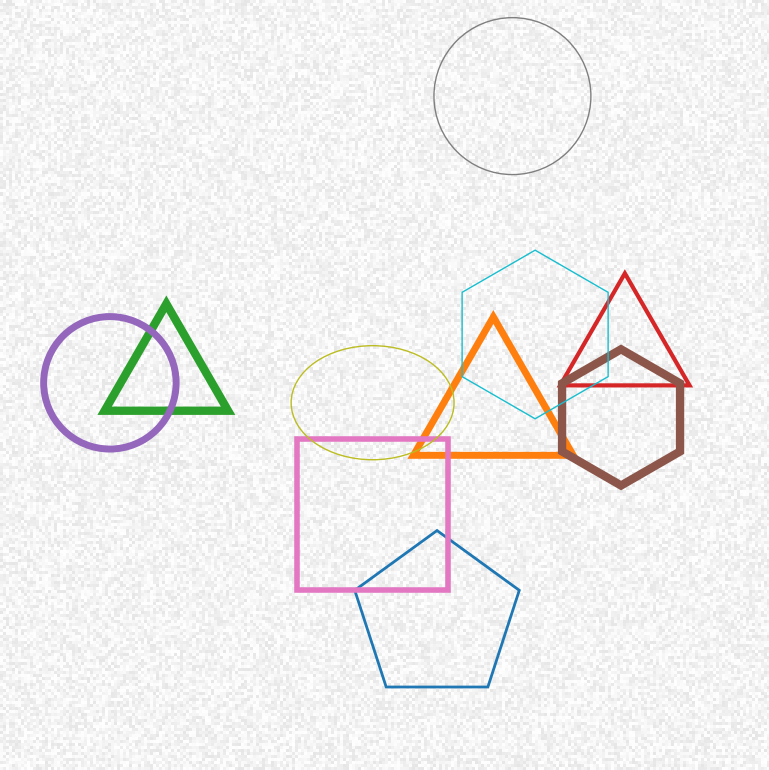[{"shape": "pentagon", "thickness": 1, "radius": 0.56, "center": [0.568, 0.199]}, {"shape": "triangle", "thickness": 2.5, "radius": 0.6, "center": [0.641, 0.469]}, {"shape": "triangle", "thickness": 3, "radius": 0.46, "center": [0.216, 0.513]}, {"shape": "triangle", "thickness": 1.5, "radius": 0.48, "center": [0.812, 0.548]}, {"shape": "circle", "thickness": 2.5, "radius": 0.43, "center": [0.143, 0.503]}, {"shape": "hexagon", "thickness": 3, "radius": 0.44, "center": [0.807, 0.458]}, {"shape": "square", "thickness": 2, "radius": 0.49, "center": [0.484, 0.332]}, {"shape": "circle", "thickness": 0.5, "radius": 0.51, "center": [0.665, 0.875]}, {"shape": "oval", "thickness": 0.5, "radius": 0.53, "center": [0.484, 0.477]}, {"shape": "hexagon", "thickness": 0.5, "radius": 0.55, "center": [0.695, 0.566]}]